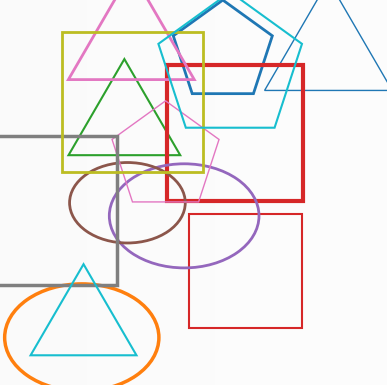[{"shape": "triangle", "thickness": 1, "radius": 0.95, "center": [0.847, 0.86]}, {"shape": "pentagon", "thickness": 2, "radius": 0.67, "center": [0.575, 0.865]}, {"shape": "oval", "thickness": 2.5, "radius": 1.0, "center": [0.211, 0.123]}, {"shape": "triangle", "thickness": 1.5, "radius": 0.83, "center": [0.321, 0.68]}, {"shape": "square", "thickness": 1.5, "radius": 0.73, "center": [0.634, 0.296]}, {"shape": "square", "thickness": 3, "radius": 0.88, "center": [0.606, 0.654]}, {"shape": "oval", "thickness": 2, "radius": 0.97, "center": [0.475, 0.439]}, {"shape": "oval", "thickness": 2, "radius": 0.75, "center": [0.329, 0.473]}, {"shape": "triangle", "thickness": 2, "radius": 0.94, "center": [0.339, 0.887]}, {"shape": "pentagon", "thickness": 1, "radius": 0.73, "center": [0.427, 0.593]}, {"shape": "square", "thickness": 2.5, "radius": 0.97, "center": [0.11, 0.453]}, {"shape": "square", "thickness": 2, "radius": 0.91, "center": [0.342, 0.734]}, {"shape": "triangle", "thickness": 1.5, "radius": 0.79, "center": [0.216, 0.156]}, {"shape": "pentagon", "thickness": 1.5, "radius": 0.97, "center": [0.594, 0.826]}]